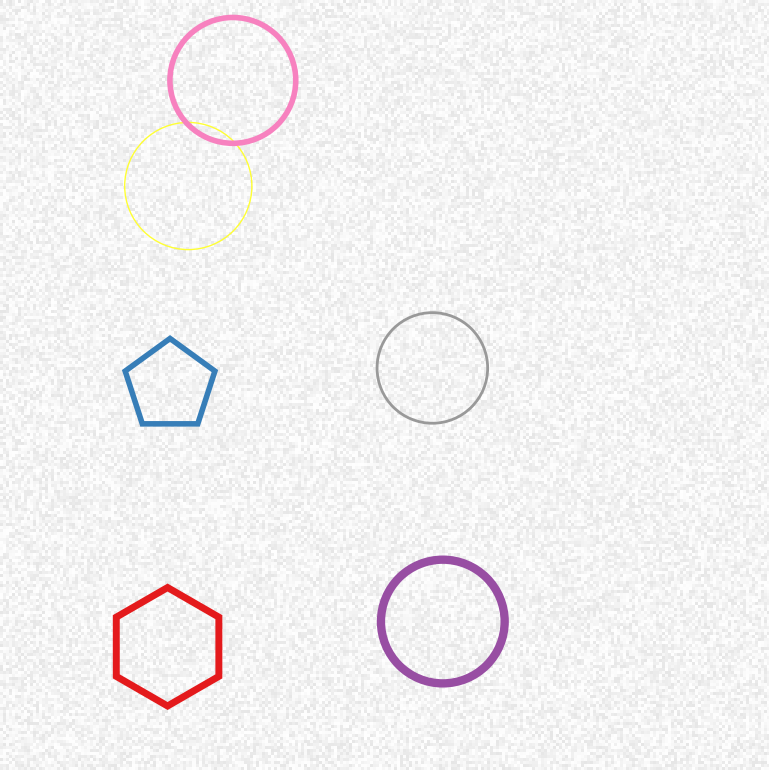[{"shape": "hexagon", "thickness": 2.5, "radius": 0.38, "center": [0.218, 0.16]}, {"shape": "pentagon", "thickness": 2, "radius": 0.31, "center": [0.221, 0.499]}, {"shape": "circle", "thickness": 3, "radius": 0.4, "center": [0.575, 0.193]}, {"shape": "circle", "thickness": 0.5, "radius": 0.41, "center": [0.245, 0.758]}, {"shape": "circle", "thickness": 2, "radius": 0.41, "center": [0.302, 0.896]}, {"shape": "circle", "thickness": 1, "radius": 0.36, "center": [0.561, 0.522]}]